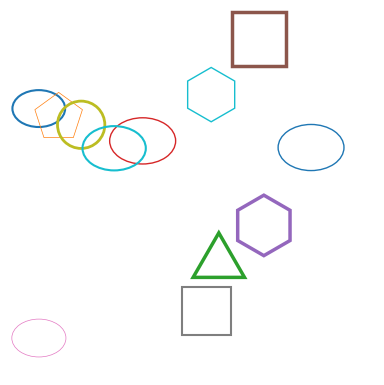[{"shape": "oval", "thickness": 1, "radius": 0.43, "center": [0.808, 0.617]}, {"shape": "oval", "thickness": 1.5, "radius": 0.34, "center": [0.101, 0.718]}, {"shape": "pentagon", "thickness": 0.5, "radius": 0.32, "center": [0.152, 0.695]}, {"shape": "triangle", "thickness": 2.5, "radius": 0.39, "center": [0.568, 0.318]}, {"shape": "oval", "thickness": 1, "radius": 0.43, "center": [0.37, 0.634]}, {"shape": "hexagon", "thickness": 2.5, "radius": 0.39, "center": [0.685, 0.415]}, {"shape": "square", "thickness": 2.5, "radius": 0.35, "center": [0.673, 0.898]}, {"shape": "oval", "thickness": 0.5, "radius": 0.35, "center": [0.101, 0.122]}, {"shape": "square", "thickness": 1.5, "radius": 0.31, "center": [0.536, 0.191]}, {"shape": "circle", "thickness": 2, "radius": 0.31, "center": [0.211, 0.676]}, {"shape": "oval", "thickness": 1.5, "radius": 0.41, "center": [0.297, 0.615]}, {"shape": "hexagon", "thickness": 1, "radius": 0.35, "center": [0.549, 0.754]}]